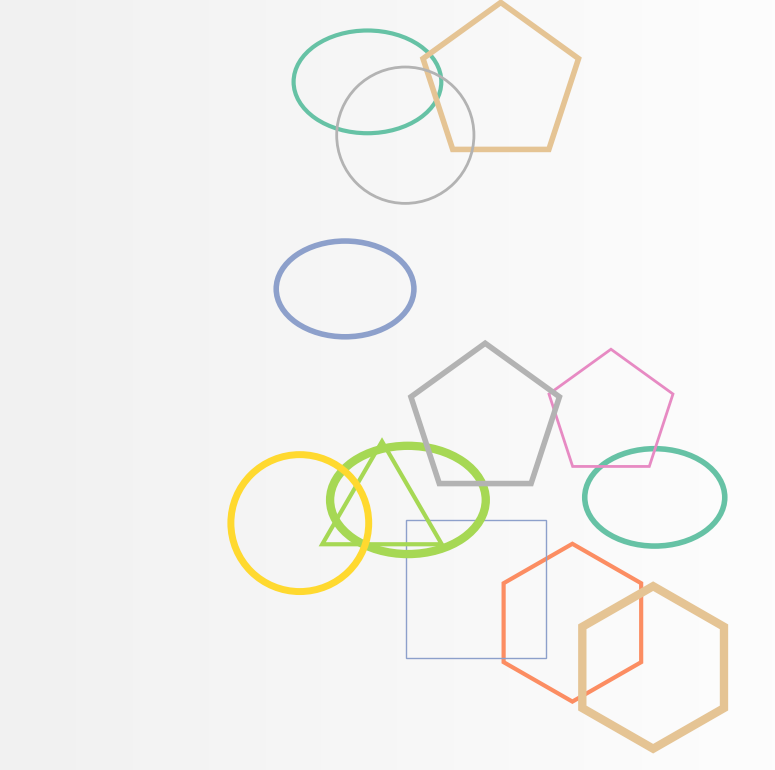[{"shape": "oval", "thickness": 2, "radius": 0.45, "center": [0.845, 0.354]}, {"shape": "oval", "thickness": 1.5, "radius": 0.48, "center": [0.474, 0.894]}, {"shape": "hexagon", "thickness": 1.5, "radius": 0.51, "center": [0.739, 0.191]}, {"shape": "oval", "thickness": 2, "radius": 0.44, "center": [0.445, 0.625]}, {"shape": "square", "thickness": 0.5, "radius": 0.45, "center": [0.614, 0.235]}, {"shape": "pentagon", "thickness": 1, "radius": 0.42, "center": [0.788, 0.462]}, {"shape": "oval", "thickness": 3, "radius": 0.5, "center": [0.526, 0.351]}, {"shape": "triangle", "thickness": 1.5, "radius": 0.45, "center": [0.493, 0.338]}, {"shape": "circle", "thickness": 2.5, "radius": 0.44, "center": [0.387, 0.321]}, {"shape": "hexagon", "thickness": 3, "radius": 0.53, "center": [0.843, 0.133]}, {"shape": "pentagon", "thickness": 2, "radius": 0.53, "center": [0.646, 0.891]}, {"shape": "pentagon", "thickness": 2, "radius": 0.5, "center": [0.626, 0.453]}, {"shape": "circle", "thickness": 1, "radius": 0.44, "center": [0.523, 0.824]}]